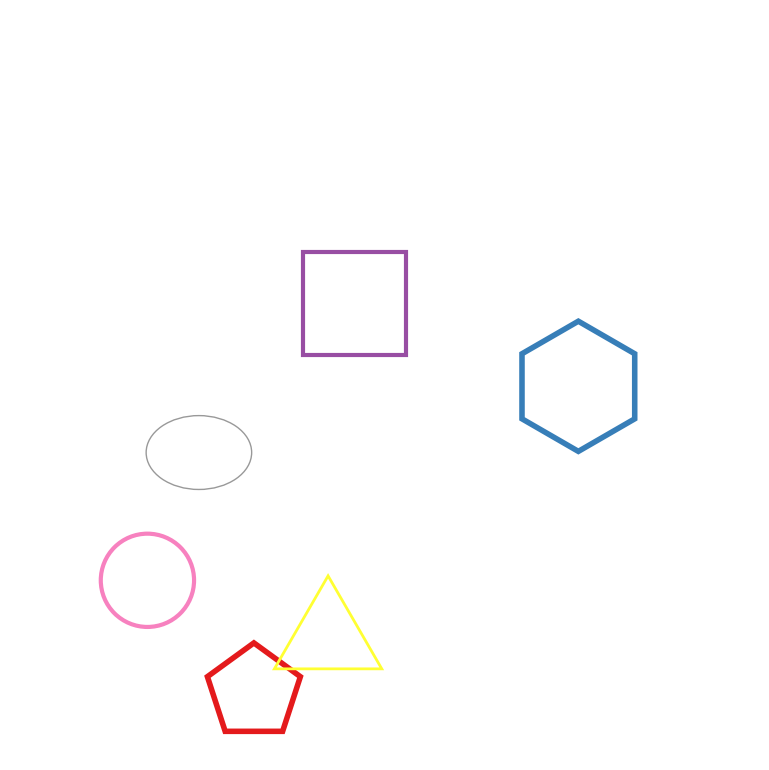[{"shape": "pentagon", "thickness": 2, "radius": 0.32, "center": [0.33, 0.102]}, {"shape": "hexagon", "thickness": 2, "radius": 0.42, "center": [0.751, 0.498]}, {"shape": "square", "thickness": 1.5, "radius": 0.33, "center": [0.461, 0.606]}, {"shape": "triangle", "thickness": 1, "radius": 0.4, "center": [0.426, 0.172]}, {"shape": "circle", "thickness": 1.5, "radius": 0.3, "center": [0.191, 0.246]}, {"shape": "oval", "thickness": 0.5, "radius": 0.34, "center": [0.258, 0.412]}]